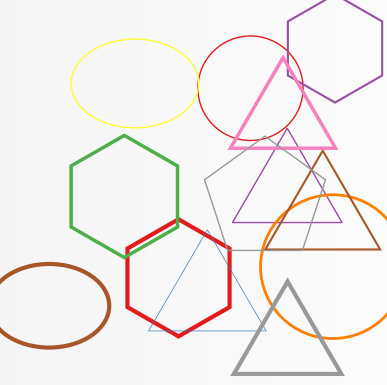[{"shape": "circle", "thickness": 1, "radius": 0.68, "center": [0.646, 0.771]}, {"shape": "hexagon", "thickness": 3, "radius": 0.76, "center": [0.461, 0.278]}, {"shape": "triangle", "thickness": 0.5, "radius": 0.88, "center": [0.535, 0.228]}, {"shape": "hexagon", "thickness": 2.5, "radius": 0.79, "center": [0.321, 0.49]}, {"shape": "hexagon", "thickness": 1.5, "radius": 0.7, "center": [0.865, 0.874]}, {"shape": "triangle", "thickness": 1, "radius": 0.82, "center": [0.741, 0.504]}, {"shape": "circle", "thickness": 2, "radius": 0.93, "center": [0.859, 0.307]}, {"shape": "oval", "thickness": 1, "radius": 0.82, "center": [0.348, 0.783]}, {"shape": "oval", "thickness": 3, "radius": 0.78, "center": [0.127, 0.206]}, {"shape": "triangle", "thickness": 1.5, "radius": 0.86, "center": [0.833, 0.438]}, {"shape": "triangle", "thickness": 2.5, "radius": 0.78, "center": [0.73, 0.693]}, {"shape": "pentagon", "thickness": 1, "radius": 0.82, "center": [0.684, 0.482]}, {"shape": "triangle", "thickness": 3, "radius": 0.8, "center": [0.742, 0.109]}]